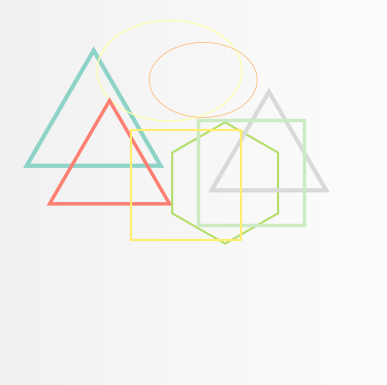[{"shape": "triangle", "thickness": 3, "radius": 1.0, "center": [0.242, 0.669]}, {"shape": "oval", "thickness": 1, "radius": 0.93, "center": [0.437, 0.816]}, {"shape": "triangle", "thickness": 2.5, "radius": 0.89, "center": [0.283, 0.56]}, {"shape": "oval", "thickness": 0.5, "radius": 0.7, "center": [0.524, 0.792]}, {"shape": "hexagon", "thickness": 1.5, "radius": 0.79, "center": [0.581, 0.525]}, {"shape": "triangle", "thickness": 3, "radius": 0.85, "center": [0.694, 0.591]}, {"shape": "square", "thickness": 2.5, "radius": 0.68, "center": [0.648, 0.553]}, {"shape": "square", "thickness": 1.5, "radius": 0.71, "center": [0.479, 0.519]}]